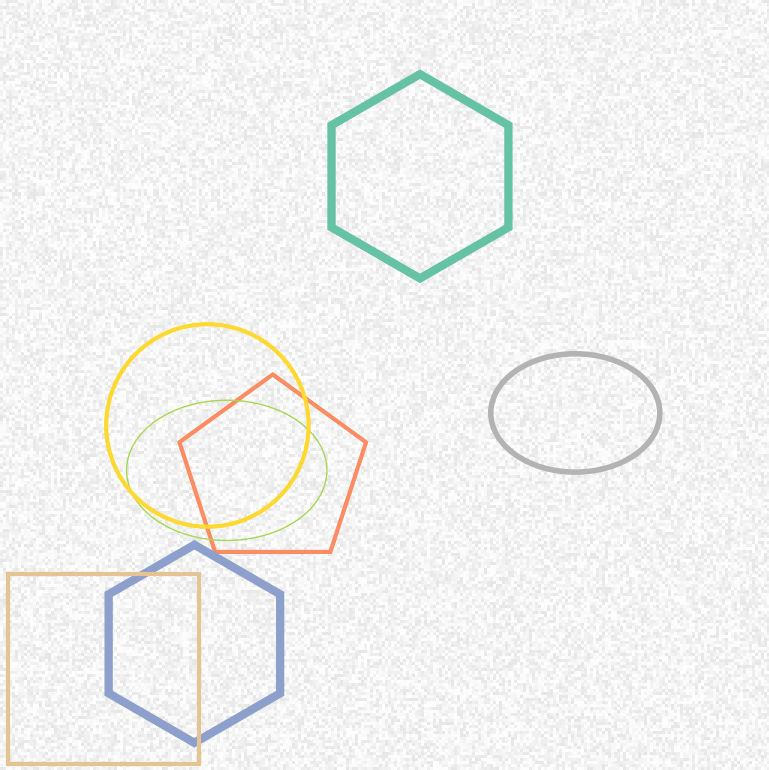[{"shape": "hexagon", "thickness": 3, "radius": 0.66, "center": [0.545, 0.771]}, {"shape": "pentagon", "thickness": 1.5, "radius": 0.64, "center": [0.354, 0.386]}, {"shape": "hexagon", "thickness": 3, "radius": 0.64, "center": [0.252, 0.164]}, {"shape": "oval", "thickness": 0.5, "radius": 0.65, "center": [0.294, 0.389]}, {"shape": "circle", "thickness": 1.5, "radius": 0.66, "center": [0.269, 0.447]}, {"shape": "square", "thickness": 1.5, "radius": 0.62, "center": [0.134, 0.131]}, {"shape": "oval", "thickness": 2, "radius": 0.55, "center": [0.747, 0.464]}]